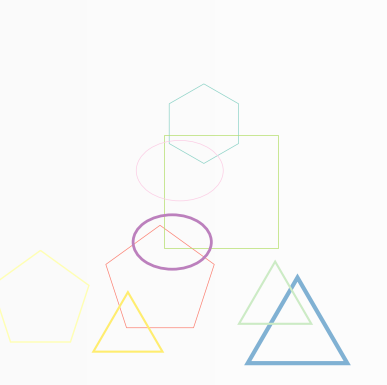[{"shape": "hexagon", "thickness": 0.5, "radius": 0.52, "center": [0.526, 0.679]}, {"shape": "pentagon", "thickness": 1, "radius": 0.66, "center": [0.104, 0.218]}, {"shape": "pentagon", "thickness": 0.5, "radius": 0.74, "center": [0.413, 0.268]}, {"shape": "triangle", "thickness": 3, "radius": 0.74, "center": [0.768, 0.131]}, {"shape": "square", "thickness": 0.5, "radius": 0.73, "center": [0.571, 0.502]}, {"shape": "oval", "thickness": 0.5, "radius": 0.56, "center": [0.464, 0.557]}, {"shape": "oval", "thickness": 2, "radius": 0.5, "center": [0.444, 0.371]}, {"shape": "triangle", "thickness": 1.5, "radius": 0.54, "center": [0.71, 0.213]}, {"shape": "triangle", "thickness": 1.5, "radius": 0.52, "center": [0.33, 0.138]}]